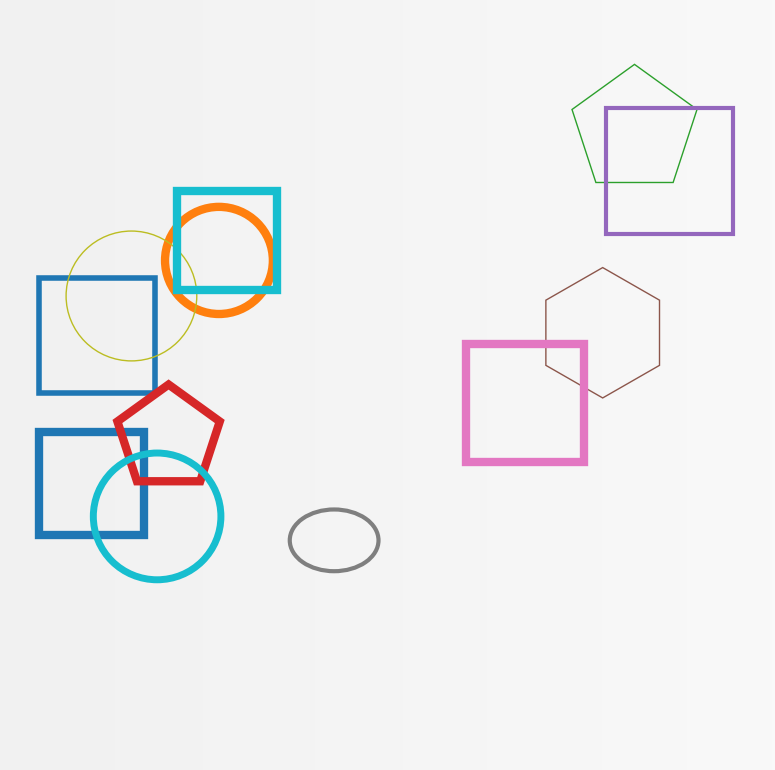[{"shape": "square", "thickness": 3, "radius": 0.34, "center": [0.118, 0.372]}, {"shape": "square", "thickness": 2, "radius": 0.37, "center": [0.125, 0.564]}, {"shape": "circle", "thickness": 3, "radius": 0.35, "center": [0.283, 0.662]}, {"shape": "pentagon", "thickness": 0.5, "radius": 0.42, "center": [0.819, 0.832]}, {"shape": "pentagon", "thickness": 3, "radius": 0.35, "center": [0.218, 0.431]}, {"shape": "square", "thickness": 1.5, "radius": 0.41, "center": [0.863, 0.778]}, {"shape": "hexagon", "thickness": 0.5, "radius": 0.42, "center": [0.778, 0.568]}, {"shape": "square", "thickness": 3, "radius": 0.38, "center": [0.678, 0.477]}, {"shape": "oval", "thickness": 1.5, "radius": 0.29, "center": [0.431, 0.298]}, {"shape": "circle", "thickness": 0.5, "radius": 0.42, "center": [0.17, 0.616]}, {"shape": "circle", "thickness": 2.5, "radius": 0.41, "center": [0.203, 0.329]}, {"shape": "square", "thickness": 3, "radius": 0.32, "center": [0.293, 0.688]}]